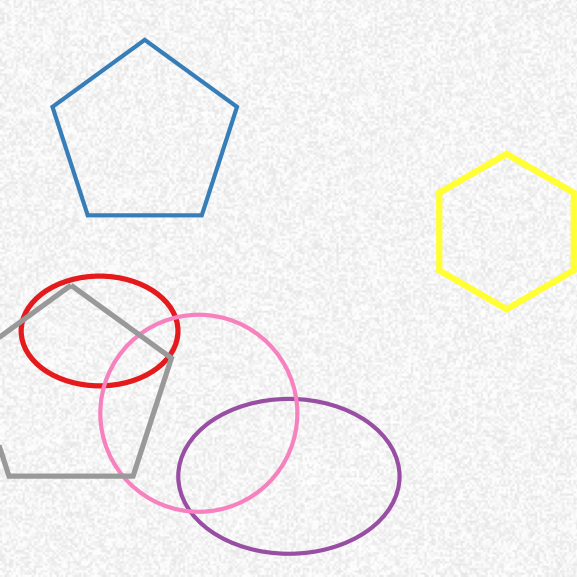[{"shape": "oval", "thickness": 2.5, "radius": 0.68, "center": [0.172, 0.426]}, {"shape": "pentagon", "thickness": 2, "radius": 0.84, "center": [0.251, 0.762]}, {"shape": "oval", "thickness": 2, "radius": 0.96, "center": [0.5, 0.174]}, {"shape": "hexagon", "thickness": 3, "radius": 0.67, "center": [0.877, 0.598]}, {"shape": "circle", "thickness": 2, "radius": 0.85, "center": [0.344, 0.283]}, {"shape": "pentagon", "thickness": 2.5, "radius": 0.91, "center": [0.123, 0.323]}]